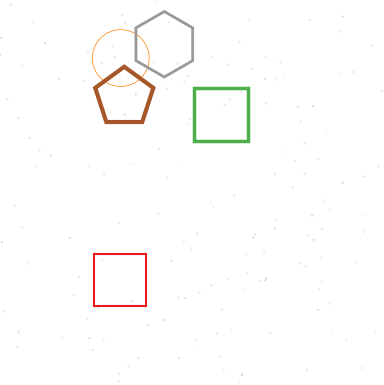[{"shape": "square", "thickness": 1.5, "radius": 0.34, "center": [0.312, 0.272]}, {"shape": "square", "thickness": 2.5, "radius": 0.35, "center": [0.574, 0.702]}, {"shape": "circle", "thickness": 0.5, "radius": 0.37, "center": [0.314, 0.849]}, {"shape": "pentagon", "thickness": 3, "radius": 0.4, "center": [0.323, 0.747]}, {"shape": "hexagon", "thickness": 2, "radius": 0.43, "center": [0.427, 0.885]}]